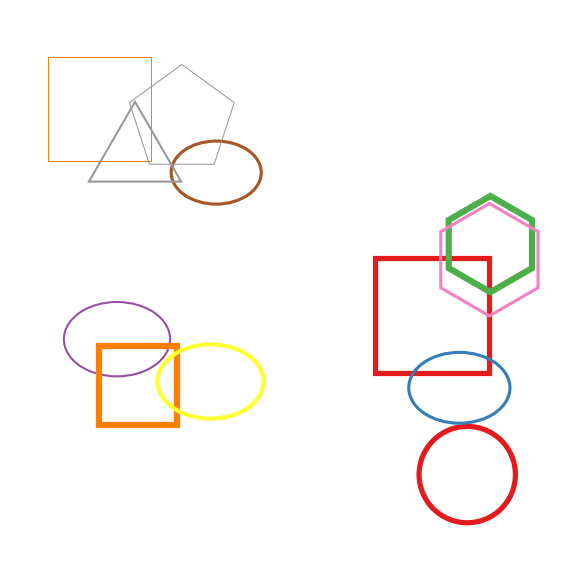[{"shape": "square", "thickness": 2.5, "radius": 0.5, "center": [0.748, 0.453]}, {"shape": "circle", "thickness": 2.5, "radius": 0.42, "center": [0.809, 0.177]}, {"shape": "oval", "thickness": 1.5, "radius": 0.44, "center": [0.795, 0.328]}, {"shape": "hexagon", "thickness": 3, "radius": 0.42, "center": [0.849, 0.576]}, {"shape": "oval", "thickness": 1, "radius": 0.46, "center": [0.203, 0.412]}, {"shape": "square", "thickness": 0.5, "radius": 0.45, "center": [0.172, 0.811]}, {"shape": "square", "thickness": 3, "radius": 0.34, "center": [0.239, 0.332]}, {"shape": "oval", "thickness": 2, "radius": 0.46, "center": [0.365, 0.338]}, {"shape": "oval", "thickness": 1.5, "radius": 0.39, "center": [0.374, 0.7]}, {"shape": "hexagon", "thickness": 1.5, "radius": 0.49, "center": [0.847, 0.549]}, {"shape": "pentagon", "thickness": 0.5, "radius": 0.48, "center": [0.315, 0.792]}, {"shape": "triangle", "thickness": 1, "radius": 0.46, "center": [0.234, 0.731]}]